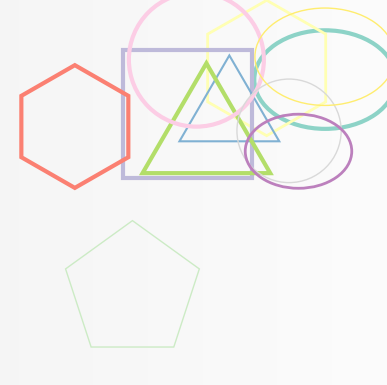[{"shape": "oval", "thickness": 3, "radius": 0.91, "center": [0.839, 0.793]}, {"shape": "hexagon", "thickness": 2, "radius": 0.88, "center": [0.688, 0.823]}, {"shape": "square", "thickness": 3, "radius": 0.83, "center": [0.484, 0.704]}, {"shape": "hexagon", "thickness": 3, "radius": 0.8, "center": [0.193, 0.671]}, {"shape": "triangle", "thickness": 1.5, "radius": 0.74, "center": [0.592, 0.707]}, {"shape": "triangle", "thickness": 3, "radius": 0.95, "center": [0.533, 0.645]}, {"shape": "circle", "thickness": 3, "radius": 0.87, "center": [0.507, 0.845]}, {"shape": "circle", "thickness": 1, "radius": 0.67, "center": [0.746, 0.66]}, {"shape": "oval", "thickness": 2, "radius": 0.69, "center": [0.77, 0.607]}, {"shape": "pentagon", "thickness": 1, "radius": 0.91, "center": [0.342, 0.245]}, {"shape": "oval", "thickness": 1, "radius": 0.9, "center": [0.839, 0.853]}]